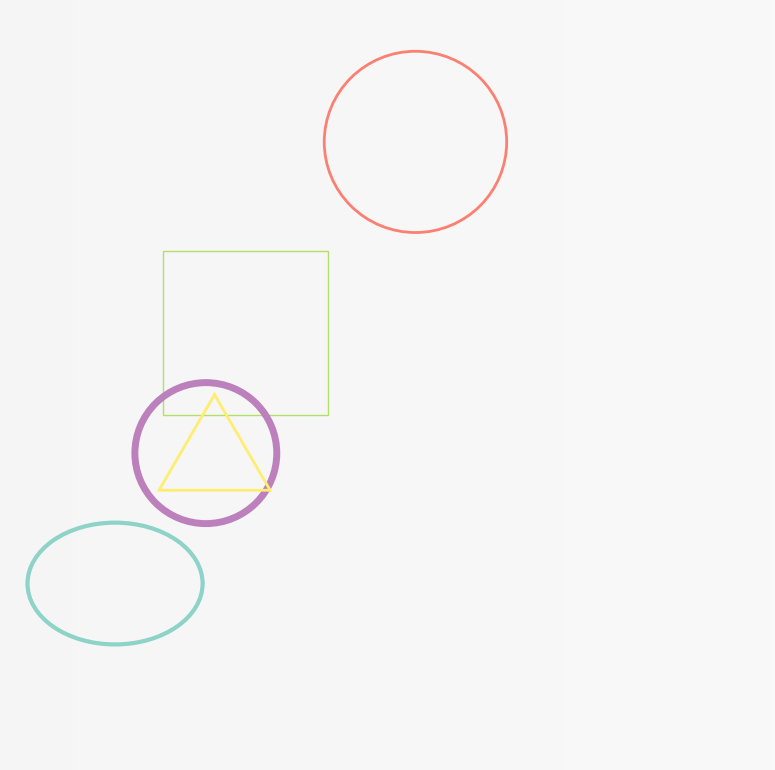[{"shape": "oval", "thickness": 1.5, "radius": 0.56, "center": [0.148, 0.242]}, {"shape": "circle", "thickness": 1, "radius": 0.59, "center": [0.536, 0.816]}, {"shape": "square", "thickness": 0.5, "radius": 0.53, "center": [0.317, 0.568]}, {"shape": "circle", "thickness": 2.5, "radius": 0.46, "center": [0.266, 0.412]}, {"shape": "triangle", "thickness": 1, "radius": 0.41, "center": [0.277, 0.405]}]